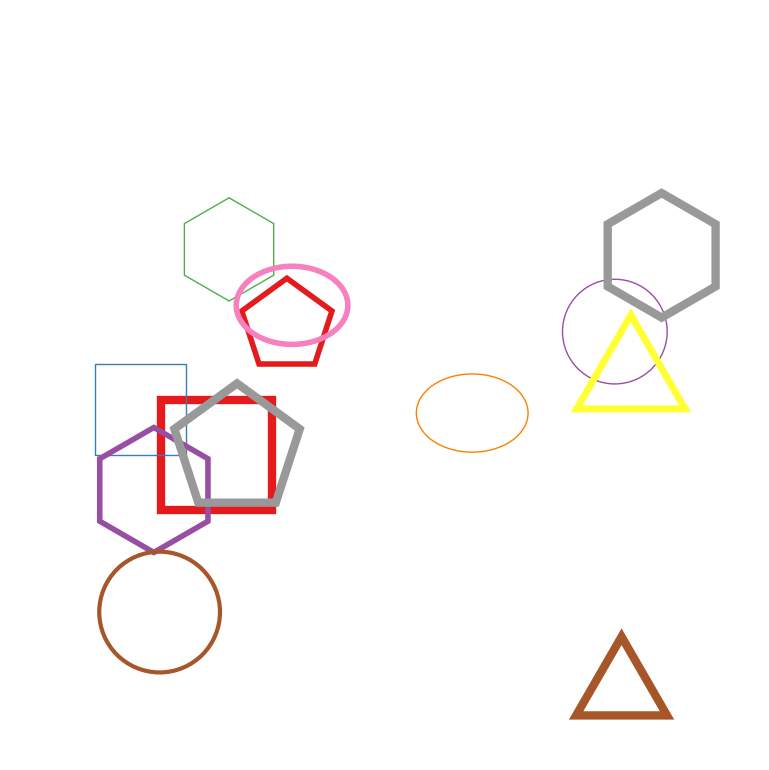[{"shape": "pentagon", "thickness": 2, "radius": 0.31, "center": [0.373, 0.577]}, {"shape": "square", "thickness": 3, "radius": 0.36, "center": [0.281, 0.409]}, {"shape": "square", "thickness": 0.5, "radius": 0.3, "center": [0.183, 0.469]}, {"shape": "hexagon", "thickness": 0.5, "radius": 0.33, "center": [0.297, 0.676]}, {"shape": "hexagon", "thickness": 2, "radius": 0.41, "center": [0.2, 0.364]}, {"shape": "circle", "thickness": 0.5, "radius": 0.34, "center": [0.798, 0.569]}, {"shape": "oval", "thickness": 0.5, "radius": 0.36, "center": [0.613, 0.464]}, {"shape": "triangle", "thickness": 2.5, "radius": 0.41, "center": [0.819, 0.51]}, {"shape": "triangle", "thickness": 3, "radius": 0.34, "center": [0.807, 0.105]}, {"shape": "circle", "thickness": 1.5, "radius": 0.39, "center": [0.207, 0.205]}, {"shape": "oval", "thickness": 2, "radius": 0.36, "center": [0.379, 0.603]}, {"shape": "pentagon", "thickness": 3, "radius": 0.43, "center": [0.308, 0.416]}, {"shape": "hexagon", "thickness": 3, "radius": 0.4, "center": [0.859, 0.668]}]